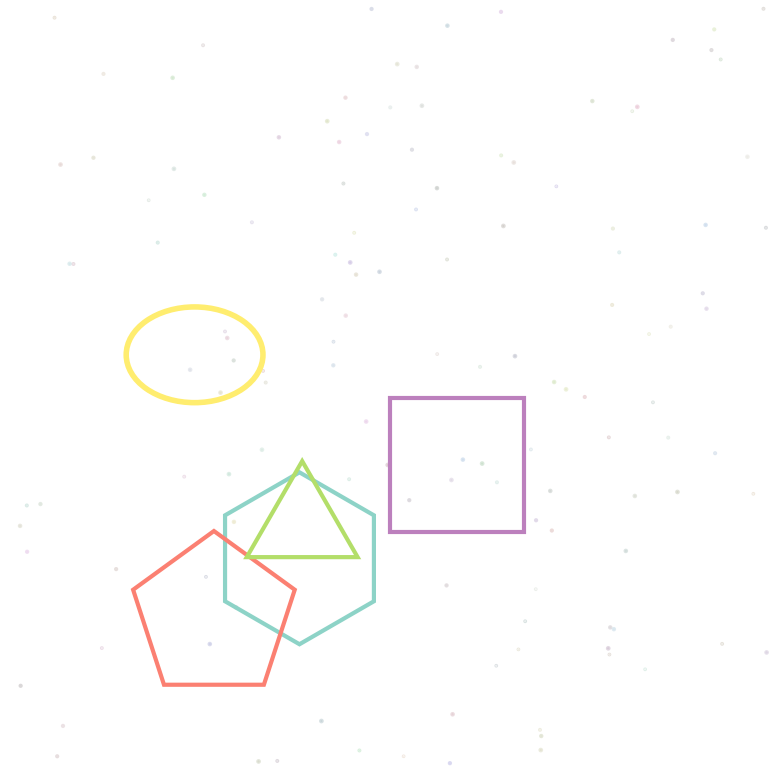[{"shape": "hexagon", "thickness": 1.5, "radius": 0.56, "center": [0.389, 0.275]}, {"shape": "pentagon", "thickness": 1.5, "radius": 0.55, "center": [0.278, 0.2]}, {"shape": "triangle", "thickness": 1.5, "radius": 0.42, "center": [0.392, 0.318]}, {"shape": "square", "thickness": 1.5, "radius": 0.44, "center": [0.593, 0.396]}, {"shape": "oval", "thickness": 2, "radius": 0.44, "center": [0.253, 0.539]}]